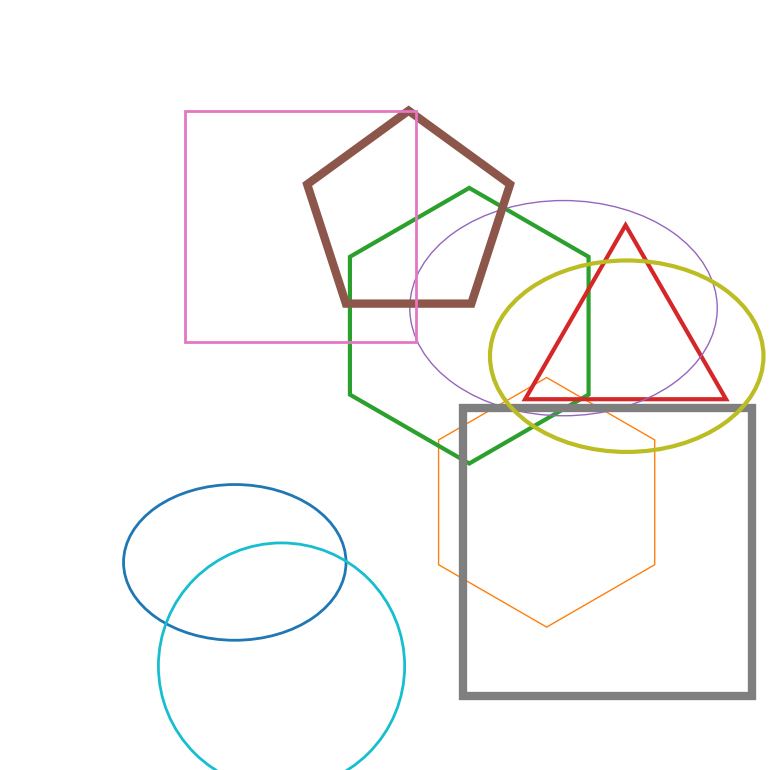[{"shape": "oval", "thickness": 1, "radius": 0.72, "center": [0.305, 0.27]}, {"shape": "hexagon", "thickness": 0.5, "radius": 0.81, "center": [0.71, 0.348]}, {"shape": "hexagon", "thickness": 1.5, "radius": 0.89, "center": [0.609, 0.577]}, {"shape": "triangle", "thickness": 1.5, "radius": 0.75, "center": [0.812, 0.557]}, {"shape": "oval", "thickness": 0.5, "radius": 1.0, "center": [0.732, 0.6]}, {"shape": "pentagon", "thickness": 3, "radius": 0.69, "center": [0.531, 0.718]}, {"shape": "square", "thickness": 1, "radius": 0.75, "center": [0.39, 0.706]}, {"shape": "square", "thickness": 3, "radius": 0.94, "center": [0.789, 0.283]}, {"shape": "oval", "thickness": 1.5, "radius": 0.89, "center": [0.814, 0.537]}, {"shape": "circle", "thickness": 1, "radius": 0.8, "center": [0.366, 0.135]}]